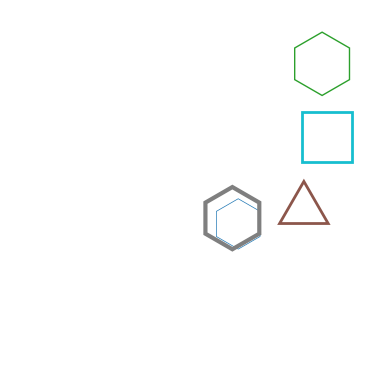[{"shape": "hexagon", "thickness": 0.5, "radius": 0.33, "center": [0.619, 0.418]}, {"shape": "hexagon", "thickness": 1, "radius": 0.41, "center": [0.837, 0.834]}, {"shape": "triangle", "thickness": 2, "radius": 0.36, "center": [0.789, 0.456]}, {"shape": "hexagon", "thickness": 3, "radius": 0.4, "center": [0.604, 0.433]}, {"shape": "square", "thickness": 2, "radius": 0.32, "center": [0.849, 0.645]}]